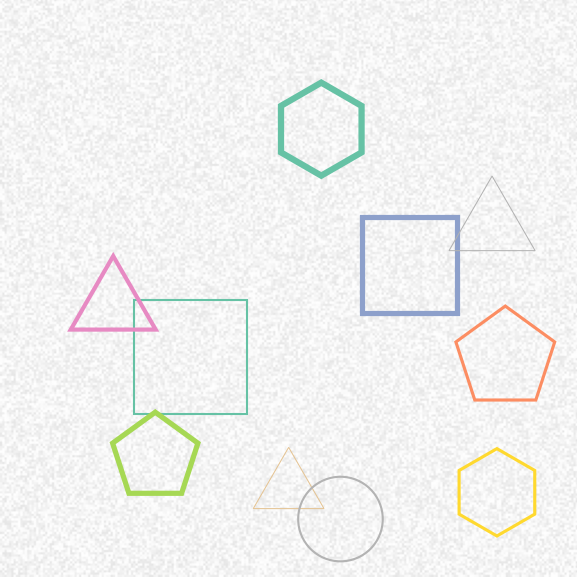[{"shape": "hexagon", "thickness": 3, "radius": 0.4, "center": [0.556, 0.776]}, {"shape": "square", "thickness": 1, "radius": 0.49, "center": [0.33, 0.381]}, {"shape": "pentagon", "thickness": 1.5, "radius": 0.45, "center": [0.875, 0.379]}, {"shape": "square", "thickness": 2.5, "radius": 0.41, "center": [0.709, 0.54]}, {"shape": "triangle", "thickness": 2, "radius": 0.42, "center": [0.196, 0.471]}, {"shape": "pentagon", "thickness": 2.5, "radius": 0.39, "center": [0.269, 0.208]}, {"shape": "hexagon", "thickness": 1.5, "radius": 0.38, "center": [0.86, 0.147]}, {"shape": "triangle", "thickness": 0.5, "radius": 0.35, "center": [0.5, 0.154]}, {"shape": "triangle", "thickness": 0.5, "radius": 0.43, "center": [0.852, 0.608]}, {"shape": "circle", "thickness": 1, "radius": 0.37, "center": [0.59, 0.1]}]